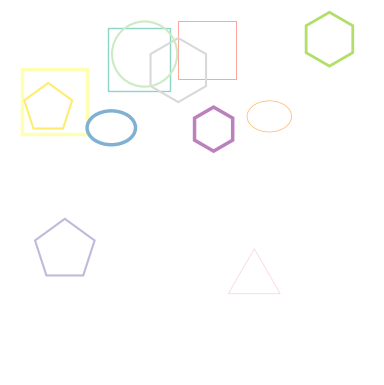[{"shape": "square", "thickness": 1, "radius": 0.4, "center": [0.361, 0.846]}, {"shape": "square", "thickness": 2.5, "radius": 0.42, "center": [0.143, 0.737]}, {"shape": "pentagon", "thickness": 1.5, "radius": 0.41, "center": [0.168, 0.35]}, {"shape": "square", "thickness": 0.5, "radius": 0.38, "center": [0.537, 0.871]}, {"shape": "oval", "thickness": 2.5, "radius": 0.31, "center": [0.289, 0.668]}, {"shape": "oval", "thickness": 0.5, "radius": 0.29, "center": [0.7, 0.698]}, {"shape": "hexagon", "thickness": 2, "radius": 0.35, "center": [0.856, 0.898]}, {"shape": "triangle", "thickness": 0.5, "radius": 0.39, "center": [0.66, 0.276]}, {"shape": "hexagon", "thickness": 1.5, "radius": 0.42, "center": [0.463, 0.818]}, {"shape": "hexagon", "thickness": 2.5, "radius": 0.29, "center": [0.555, 0.665]}, {"shape": "circle", "thickness": 1.5, "radius": 0.42, "center": [0.376, 0.86]}, {"shape": "pentagon", "thickness": 1.5, "radius": 0.33, "center": [0.125, 0.719]}]